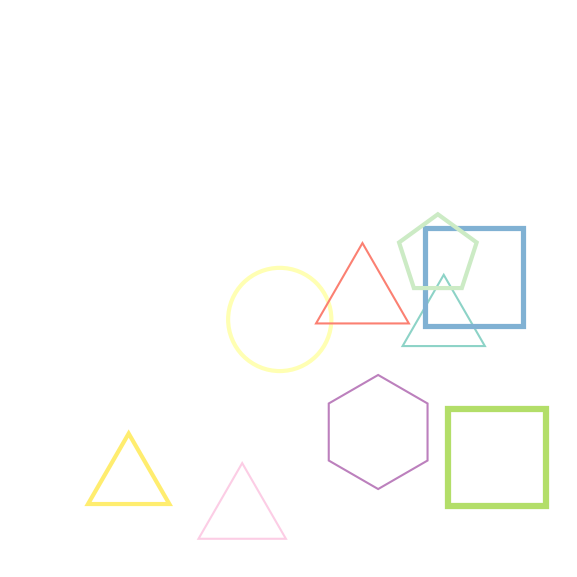[{"shape": "triangle", "thickness": 1, "radius": 0.41, "center": [0.768, 0.441]}, {"shape": "circle", "thickness": 2, "radius": 0.45, "center": [0.484, 0.446]}, {"shape": "triangle", "thickness": 1, "radius": 0.46, "center": [0.628, 0.485]}, {"shape": "square", "thickness": 2.5, "radius": 0.42, "center": [0.821, 0.52]}, {"shape": "square", "thickness": 3, "radius": 0.42, "center": [0.861, 0.206]}, {"shape": "triangle", "thickness": 1, "radius": 0.44, "center": [0.419, 0.11]}, {"shape": "hexagon", "thickness": 1, "radius": 0.49, "center": [0.655, 0.251]}, {"shape": "pentagon", "thickness": 2, "radius": 0.35, "center": [0.758, 0.557]}, {"shape": "triangle", "thickness": 2, "radius": 0.41, "center": [0.223, 0.167]}]